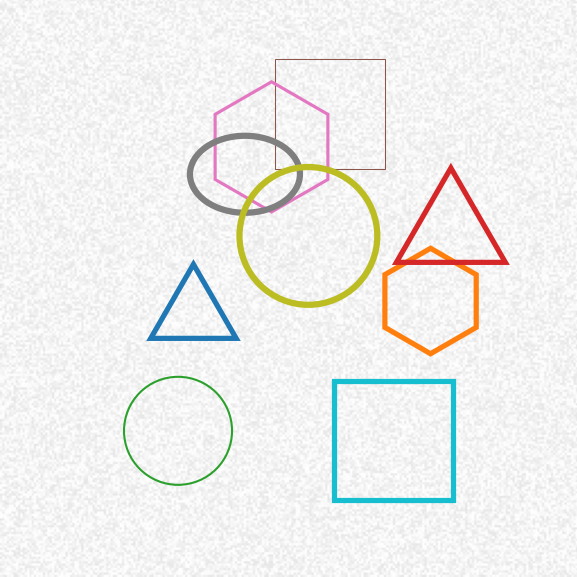[{"shape": "triangle", "thickness": 2.5, "radius": 0.43, "center": [0.335, 0.456]}, {"shape": "hexagon", "thickness": 2.5, "radius": 0.46, "center": [0.746, 0.478]}, {"shape": "circle", "thickness": 1, "radius": 0.47, "center": [0.308, 0.253]}, {"shape": "triangle", "thickness": 2.5, "radius": 0.54, "center": [0.781, 0.599]}, {"shape": "square", "thickness": 0.5, "radius": 0.48, "center": [0.572, 0.802]}, {"shape": "hexagon", "thickness": 1.5, "radius": 0.56, "center": [0.47, 0.745]}, {"shape": "oval", "thickness": 3, "radius": 0.48, "center": [0.424, 0.697]}, {"shape": "circle", "thickness": 3, "radius": 0.6, "center": [0.534, 0.591]}, {"shape": "square", "thickness": 2.5, "radius": 0.51, "center": [0.682, 0.236]}]